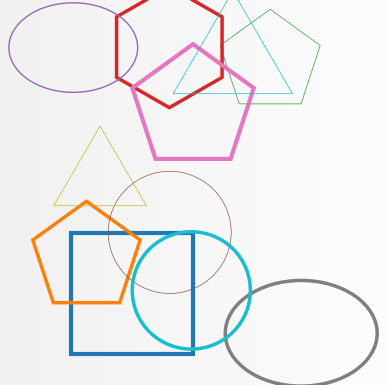[{"shape": "square", "thickness": 3, "radius": 0.79, "center": [0.34, 0.238]}, {"shape": "pentagon", "thickness": 2.5, "radius": 0.73, "center": [0.223, 0.332]}, {"shape": "pentagon", "thickness": 0.5, "radius": 0.68, "center": [0.697, 0.84]}, {"shape": "hexagon", "thickness": 2.5, "radius": 0.79, "center": [0.437, 0.878]}, {"shape": "oval", "thickness": 1, "radius": 0.83, "center": [0.189, 0.876]}, {"shape": "circle", "thickness": 0.5, "radius": 0.79, "center": [0.438, 0.396]}, {"shape": "pentagon", "thickness": 3, "radius": 0.82, "center": [0.498, 0.721]}, {"shape": "oval", "thickness": 2.5, "radius": 0.98, "center": [0.777, 0.134]}, {"shape": "triangle", "thickness": 0.5, "radius": 0.69, "center": [0.258, 0.535]}, {"shape": "triangle", "thickness": 0.5, "radius": 0.89, "center": [0.601, 0.846]}, {"shape": "circle", "thickness": 2.5, "radius": 0.76, "center": [0.494, 0.246]}]